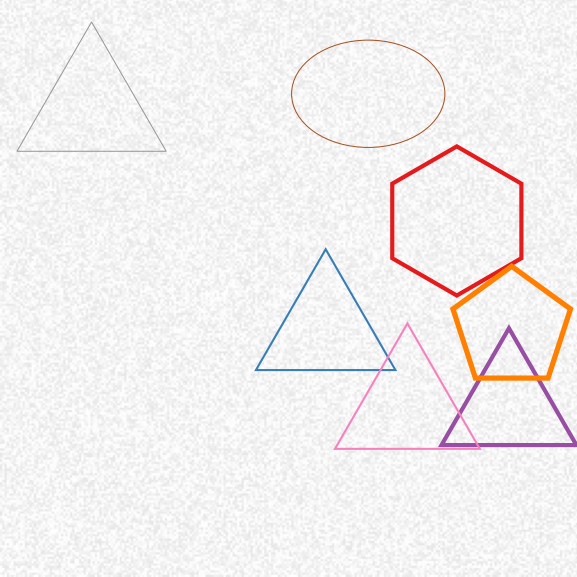[{"shape": "hexagon", "thickness": 2, "radius": 0.65, "center": [0.791, 0.617]}, {"shape": "triangle", "thickness": 1, "radius": 0.7, "center": [0.564, 0.428]}, {"shape": "triangle", "thickness": 2, "radius": 0.67, "center": [0.881, 0.296]}, {"shape": "pentagon", "thickness": 2.5, "radius": 0.54, "center": [0.886, 0.431]}, {"shape": "oval", "thickness": 0.5, "radius": 0.66, "center": [0.638, 0.837]}, {"shape": "triangle", "thickness": 1, "radius": 0.72, "center": [0.705, 0.294]}, {"shape": "triangle", "thickness": 0.5, "radius": 0.75, "center": [0.159, 0.812]}]